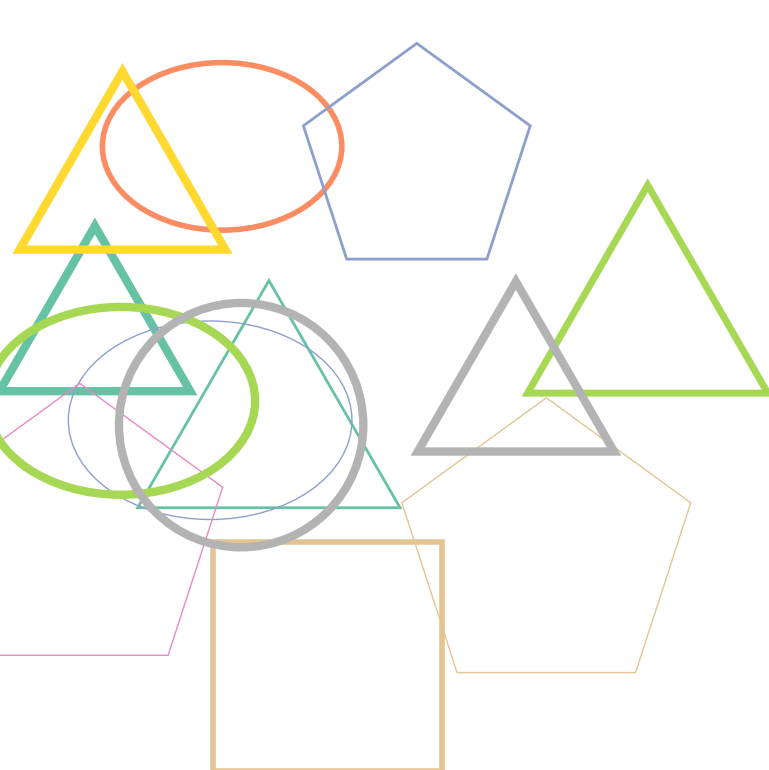[{"shape": "triangle", "thickness": 3, "radius": 0.72, "center": [0.123, 0.563]}, {"shape": "triangle", "thickness": 1, "radius": 0.98, "center": [0.349, 0.439]}, {"shape": "oval", "thickness": 2, "radius": 0.78, "center": [0.288, 0.81]}, {"shape": "oval", "thickness": 0.5, "radius": 0.92, "center": [0.273, 0.454]}, {"shape": "pentagon", "thickness": 1, "radius": 0.77, "center": [0.541, 0.789]}, {"shape": "pentagon", "thickness": 0.5, "radius": 0.98, "center": [0.104, 0.307]}, {"shape": "oval", "thickness": 3, "radius": 0.87, "center": [0.157, 0.479]}, {"shape": "triangle", "thickness": 2.5, "radius": 0.9, "center": [0.841, 0.579]}, {"shape": "triangle", "thickness": 3, "radius": 0.77, "center": [0.159, 0.753]}, {"shape": "pentagon", "thickness": 0.5, "radius": 0.99, "center": [0.71, 0.286]}, {"shape": "square", "thickness": 2, "radius": 0.74, "center": [0.425, 0.148]}, {"shape": "triangle", "thickness": 3, "radius": 0.74, "center": [0.67, 0.487]}, {"shape": "circle", "thickness": 3, "radius": 0.79, "center": [0.313, 0.448]}]